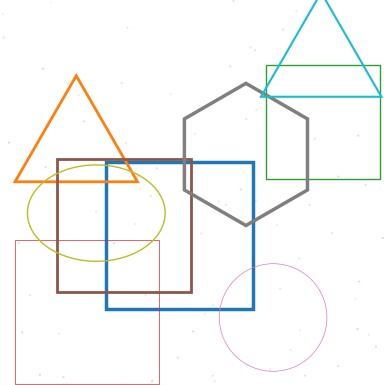[{"shape": "square", "thickness": 2.5, "radius": 0.95, "center": [0.465, 0.388]}, {"shape": "triangle", "thickness": 2, "radius": 0.92, "center": [0.198, 0.62]}, {"shape": "square", "thickness": 1, "radius": 0.74, "center": [0.839, 0.683]}, {"shape": "square", "thickness": 0.5, "radius": 0.93, "center": [0.227, 0.189]}, {"shape": "square", "thickness": 2, "radius": 0.86, "center": [0.322, 0.415]}, {"shape": "circle", "thickness": 0.5, "radius": 0.7, "center": [0.709, 0.175]}, {"shape": "hexagon", "thickness": 2.5, "radius": 0.92, "center": [0.639, 0.599]}, {"shape": "oval", "thickness": 1, "radius": 0.89, "center": [0.25, 0.446]}, {"shape": "triangle", "thickness": 1.5, "radius": 0.9, "center": [0.834, 0.839]}]